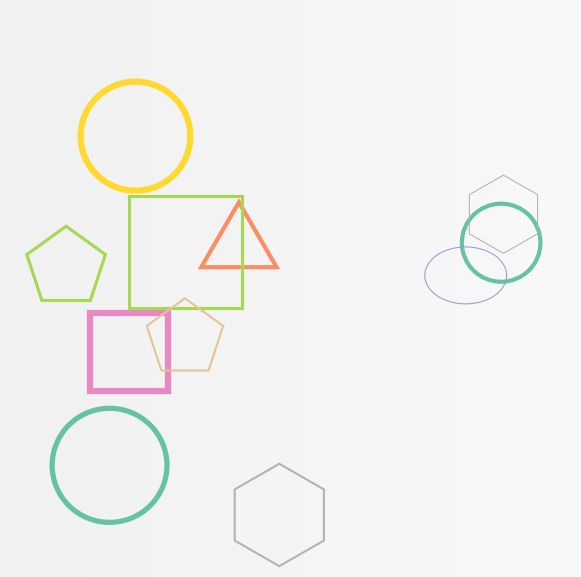[{"shape": "circle", "thickness": 2, "radius": 0.34, "center": [0.862, 0.579]}, {"shape": "circle", "thickness": 2.5, "radius": 0.49, "center": [0.188, 0.193]}, {"shape": "triangle", "thickness": 2, "radius": 0.37, "center": [0.411, 0.574]}, {"shape": "oval", "thickness": 0.5, "radius": 0.35, "center": [0.801, 0.522]}, {"shape": "square", "thickness": 3, "radius": 0.34, "center": [0.222, 0.389]}, {"shape": "pentagon", "thickness": 1.5, "radius": 0.36, "center": [0.114, 0.536]}, {"shape": "square", "thickness": 1.5, "radius": 0.49, "center": [0.319, 0.562]}, {"shape": "circle", "thickness": 3, "radius": 0.47, "center": [0.233, 0.763]}, {"shape": "pentagon", "thickness": 1, "radius": 0.35, "center": [0.318, 0.414]}, {"shape": "hexagon", "thickness": 1, "radius": 0.44, "center": [0.481, 0.107]}, {"shape": "hexagon", "thickness": 0.5, "radius": 0.34, "center": [0.866, 0.628]}]